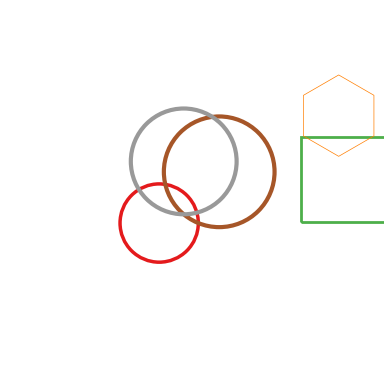[{"shape": "circle", "thickness": 2.5, "radius": 0.51, "center": [0.413, 0.421]}, {"shape": "square", "thickness": 2, "radius": 0.56, "center": [0.893, 0.534]}, {"shape": "hexagon", "thickness": 0.5, "radius": 0.53, "center": [0.88, 0.7]}, {"shape": "circle", "thickness": 3, "radius": 0.72, "center": [0.569, 0.554]}, {"shape": "circle", "thickness": 3, "radius": 0.69, "center": [0.477, 0.581]}]